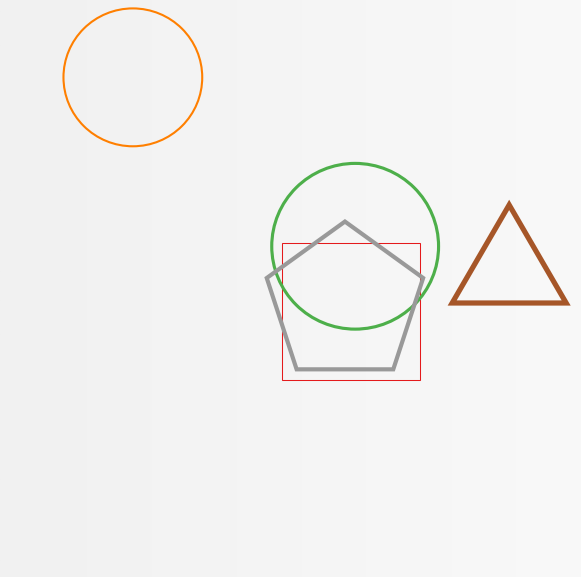[{"shape": "square", "thickness": 0.5, "radius": 0.59, "center": [0.604, 0.459]}, {"shape": "circle", "thickness": 1.5, "radius": 0.72, "center": [0.611, 0.573]}, {"shape": "circle", "thickness": 1, "radius": 0.6, "center": [0.229, 0.865]}, {"shape": "triangle", "thickness": 2.5, "radius": 0.57, "center": [0.876, 0.531]}, {"shape": "pentagon", "thickness": 2, "radius": 0.71, "center": [0.593, 0.474]}]